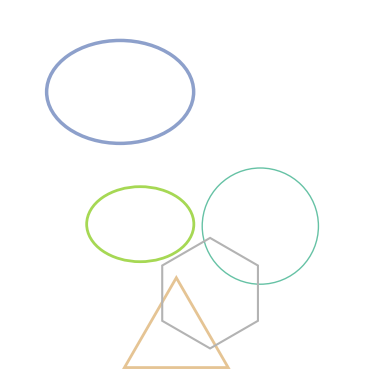[{"shape": "circle", "thickness": 1, "radius": 0.75, "center": [0.676, 0.413]}, {"shape": "oval", "thickness": 2.5, "radius": 0.95, "center": [0.312, 0.761]}, {"shape": "oval", "thickness": 2, "radius": 0.7, "center": [0.364, 0.418]}, {"shape": "triangle", "thickness": 2, "radius": 0.78, "center": [0.458, 0.123]}, {"shape": "hexagon", "thickness": 1.5, "radius": 0.72, "center": [0.546, 0.239]}]